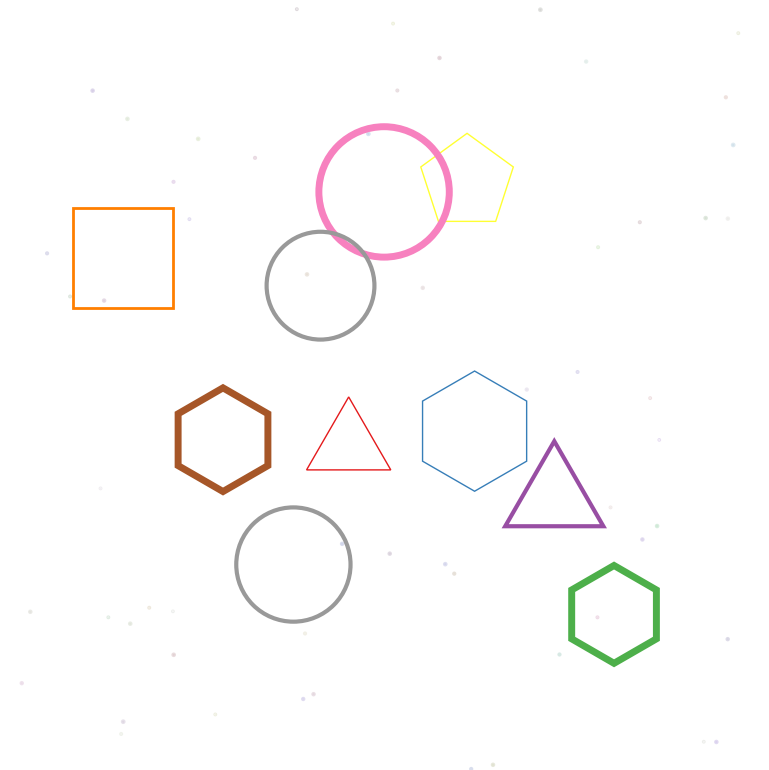[{"shape": "triangle", "thickness": 0.5, "radius": 0.32, "center": [0.453, 0.421]}, {"shape": "hexagon", "thickness": 0.5, "radius": 0.39, "center": [0.616, 0.44]}, {"shape": "hexagon", "thickness": 2.5, "radius": 0.32, "center": [0.797, 0.202]}, {"shape": "triangle", "thickness": 1.5, "radius": 0.37, "center": [0.72, 0.353]}, {"shape": "square", "thickness": 1, "radius": 0.32, "center": [0.16, 0.665]}, {"shape": "pentagon", "thickness": 0.5, "radius": 0.32, "center": [0.607, 0.764]}, {"shape": "hexagon", "thickness": 2.5, "radius": 0.34, "center": [0.29, 0.429]}, {"shape": "circle", "thickness": 2.5, "radius": 0.42, "center": [0.499, 0.751]}, {"shape": "circle", "thickness": 1.5, "radius": 0.35, "center": [0.416, 0.629]}, {"shape": "circle", "thickness": 1.5, "radius": 0.37, "center": [0.381, 0.267]}]